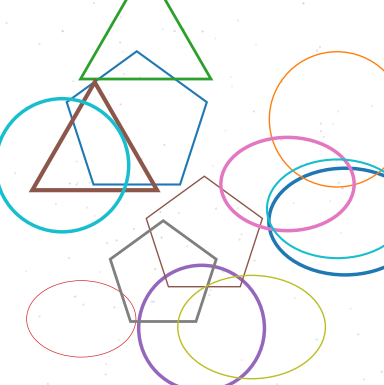[{"shape": "pentagon", "thickness": 1.5, "radius": 0.96, "center": [0.355, 0.676]}, {"shape": "oval", "thickness": 2.5, "radius": 0.99, "center": [0.896, 0.425]}, {"shape": "circle", "thickness": 1, "radius": 0.88, "center": [0.875, 0.69]}, {"shape": "triangle", "thickness": 2, "radius": 0.98, "center": [0.379, 0.893]}, {"shape": "oval", "thickness": 0.5, "radius": 0.71, "center": [0.211, 0.172]}, {"shape": "circle", "thickness": 2.5, "radius": 0.82, "center": [0.524, 0.148]}, {"shape": "pentagon", "thickness": 1, "radius": 0.79, "center": [0.531, 0.384]}, {"shape": "triangle", "thickness": 3, "radius": 0.94, "center": [0.246, 0.6]}, {"shape": "oval", "thickness": 2.5, "radius": 0.87, "center": [0.747, 0.522]}, {"shape": "pentagon", "thickness": 2, "radius": 0.72, "center": [0.424, 0.282]}, {"shape": "oval", "thickness": 1, "radius": 0.96, "center": [0.653, 0.151]}, {"shape": "circle", "thickness": 2.5, "radius": 0.86, "center": [0.161, 0.571]}, {"shape": "oval", "thickness": 1.5, "radius": 0.92, "center": [0.877, 0.458]}]